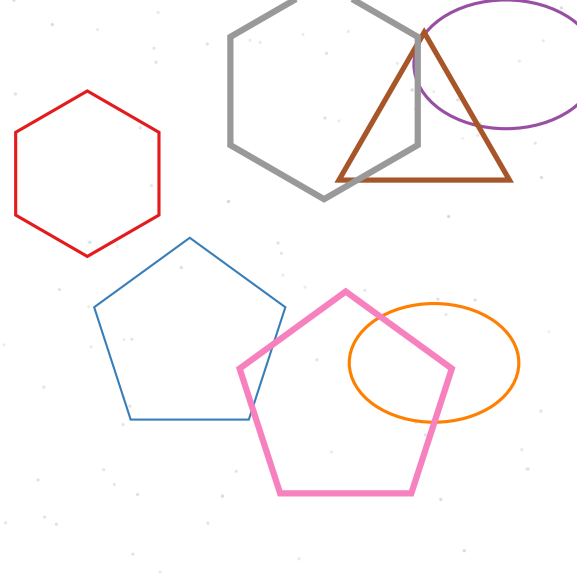[{"shape": "hexagon", "thickness": 1.5, "radius": 0.72, "center": [0.151, 0.698]}, {"shape": "pentagon", "thickness": 1, "radius": 0.87, "center": [0.329, 0.413]}, {"shape": "oval", "thickness": 1.5, "radius": 0.8, "center": [0.876, 0.888]}, {"shape": "oval", "thickness": 1.5, "radius": 0.73, "center": [0.752, 0.371]}, {"shape": "triangle", "thickness": 2.5, "radius": 0.85, "center": [0.735, 0.773]}, {"shape": "pentagon", "thickness": 3, "radius": 0.97, "center": [0.599, 0.301]}, {"shape": "hexagon", "thickness": 3, "radius": 0.94, "center": [0.561, 0.842]}]